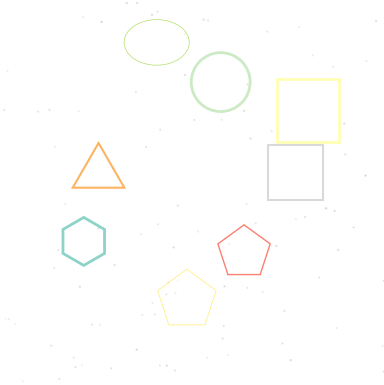[{"shape": "hexagon", "thickness": 2, "radius": 0.31, "center": [0.218, 0.373]}, {"shape": "square", "thickness": 2, "radius": 0.41, "center": [0.801, 0.713]}, {"shape": "pentagon", "thickness": 1, "radius": 0.36, "center": [0.634, 0.345]}, {"shape": "triangle", "thickness": 1.5, "radius": 0.39, "center": [0.256, 0.551]}, {"shape": "oval", "thickness": 0.5, "radius": 0.42, "center": [0.407, 0.89]}, {"shape": "square", "thickness": 1.5, "radius": 0.36, "center": [0.767, 0.552]}, {"shape": "circle", "thickness": 2, "radius": 0.38, "center": [0.573, 0.787]}, {"shape": "pentagon", "thickness": 0.5, "radius": 0.4, "center": [0.485, 0.221]}]